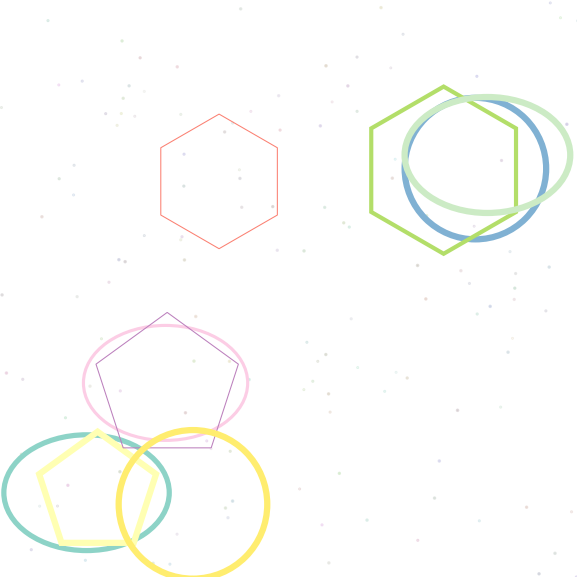[{"shape": "oval", "thickness": 2.5, "radius": 0.72, "center": [0.15, 0.146]}, {"shape": "pentagon", "thickness": 3, "radius": 0.53, "center": [0.169, 0.145]}, {"shape": "hexagon", "thickness": 0.5, "radius": 0.58, "center": [0.379, 0.685]}, {"shape": "circle", "thickness": 3, "radius": 0.61, "center": [0.823, 0.707]}, {"shape": "hexagon", "thickness": 2, "radius": 0.72, "center": [0.768, 0.704]}, {"shape": "oval", "thickness": 1.5, "radius": 0.71, "center": [0.287, 0.336]}, {"shape": "pentagon", "thickness": 0.5, "radius": 0.65, "center": [0.29, 0.329]}, {"shape": "oval", "thickness": 3, "radius": 0.72, "center": [0.844, 0.731]}, {"shape": "circle", "thickness": 3, "radius": 0.64, "center": [0.334, 0.126]}]